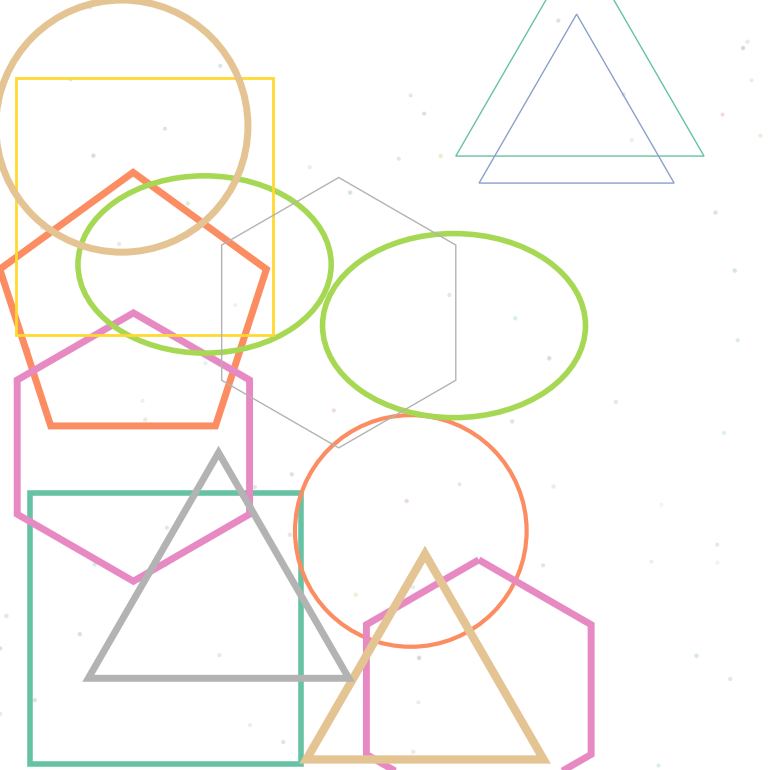[{"shape": "triangle", "thickness": 0.5, "radius": 0.93, "center": [0.753, 0.89]}, {"shape": "square", "thickness": 2, "radius": 0.88, "center": [0.215, 0.184]}, {"shape": "circle", "thickness": 1.5, "radius": 0.75, "center": [0.534, 0.31]}, {"shape": "pentagon", "thickness": 2.5, "radius": 0.91, "center": [0.173, 0.594]}, {"shape": "triangle", "thickness": 0.5, "radius": 0.73, "center": [0.749, 0.835]}, {"shape": "hexagon", "thickness": 2.5, "radius": 0.87, "center": [0.173, 0.419]}, {"shape": "hexagon", "thickness": 2.5, "radius": 0.84, "center": [0.622, 0.104]}, {"shape": "oval", "thickness": 2, "radius": 0.85, "center": [0.59, 0.577]}, {"shape": "oval", "thickness": 2, "radius": 0.82, "center": [0.266, 0.657]}, {"shape": "square", "thickness": 1, "radius": 0.83, "center": [0.188, 0.732]}, {"shape": "triangle", "thickness": 3, "radius": 0.89, "center": [0.552, 0.103]}, {"shape": "circle", "thickness": 2.5, "radius": 0.82, "center": [0.158, 0.836]}, {"shape": "hexagon", "thickness": 0.5, "radius": 0.88, "center": [0.44, 0.594]}, {"shape": "triangle", "thickness": 2.5, "radius": 0.98, "center": [0.284, 0.217]}]